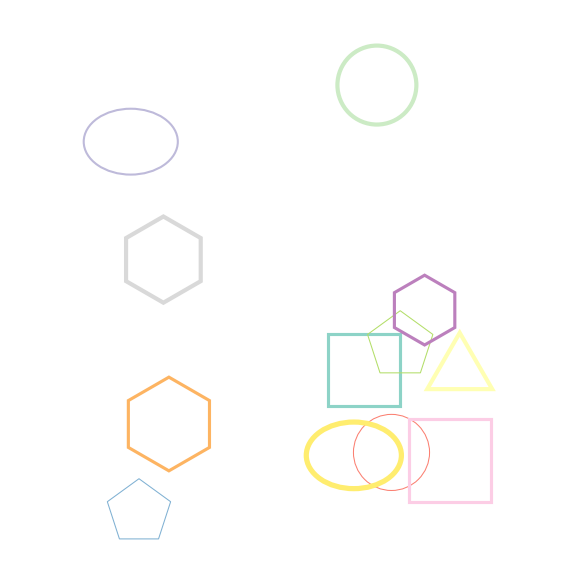[{"shape": "square", "thickness": 1.5, "radius": 0.31, "center": [0.631, 0.359]}, {"shape": "triangle", "thickness": 2, "radius": 0.33, "center": [0.796, 0.358]}, {"shape": "oval", "thickness": 1, "radius": 0.41, "center": [0.226, 0.754]}, {"shape": "circle", "thickness": 0.5, "radius": 0.33, "center": [0.678, 0.216]}, {"shape": "pentagon", "thickness": 0.5, "radius": 0.29, "center": [0.241, 0.113]}, {"shape": "hexagon", "thickness": 1.5, "radius": 0.41, "center": [0.292, 0.265]}, {"shape": "pentagon", "thickness": 0.5, "radius": 0.3, "center": [0.693, 0.402]}, {"shape": "square", "thickness": 1.5, "radius": 0.36, "center": [0.779, 0.202]}, {"shape": "hexagon", "thickness": 2, "radius": 0.37, "center": [0.283, 0.55]}, {"shape": "hexagon", "thickness": 1.5, "radius": 0.3, "center": [0.735, 0.462]}, {"shape": "circle", "thickness": 2, "radius": 0.34, "center": [0.653, 0.852]}, {"shape": "oval", "thickness": 2.5, "radius": 0.41, "center": [0.613, 0.211]}]